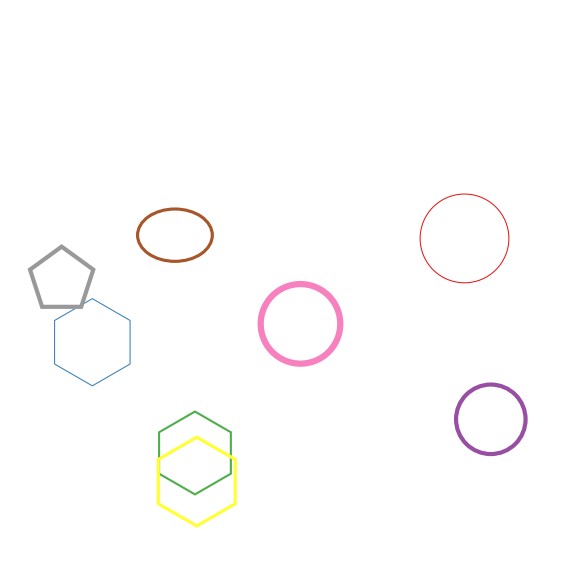[{"shape": "circle", "thickness": 0.5, "radius": 0.38, "center": [0.804, 0.586]}, {"shape": "hexagon", "thickness": 0.5, "radius": 0.38, "center": [0.16, 0.407]}, {"shape": "hexagon", "thickness": 1, "radius": 0.36, "center": [0.338, 0.215]}, {"shape": "circle", "thickness": 2, "radius": 0.3, "center": [0.85, 0.273]}, {"shape": "hexagon", "thickness": 1.5, "radius": 0.38, "center": [0.341, 0.165]}, {"shape": "oval", "thickness": 1.5, "radius": 0.32, "center": [0.303, 0.592]}, {"shape": "circle", "thickness": 3, "radius": 0.34, "center": [0.52, 0.438]}, {"shape": "pentagon", "thickness": 2, "radius": 0.29, "center": [0.107, 0.514]}]